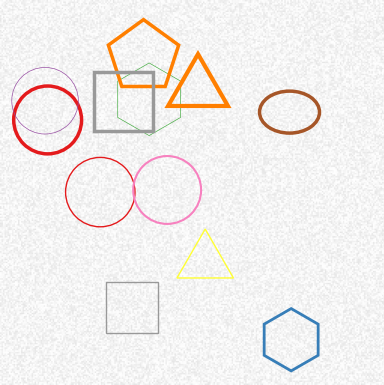[{"shape": "circle", "thickness": 2.5, "radius": 0.44, "center": [0.124, 0.688]}, {"shape": "circle", "thickness": 1, "radius": 0.45, "center": [0.26, 0.501]}, {"shape": "hexagon", "thickness": 2, "radius": 0.4, "center": [0.756, 0.118]}, {"shape": "hexagon", "thickness": 0.5, "radius": 0.47, "center": [0.387, 0.742]}, {"shape": "circle", "thickness": 0.5, "radius": 0.43, "center": [0.117, 0.738]}, {"shape": "triangle", "thickness": 3, "radius": 0.45, "center": [0.514, 0.77]}, {"shape": "pentagon", "thickness": 2.5, "radius": 0.48, "center": [0.373, 0.853]}, {"shape": "triangle", "thickness": 1, "radius": 0.42, "center": [0.533, 0.32]}, {"shape": "oval", "thickness": 2.5, "radius": 0.39, "center": [0.752, 0.709]}, {"shape": "circle", "thickness": 1.5, "radius": 0.44, "center": [0.434, 0.507]}, {"shape": "square", "thickness": 1, "radius": 0.33, "center": [0.343, 0.201]}, {"shape": "square", "thickness": 2.5, "radius": 0.38, "center": [0.321, 0.735]}]